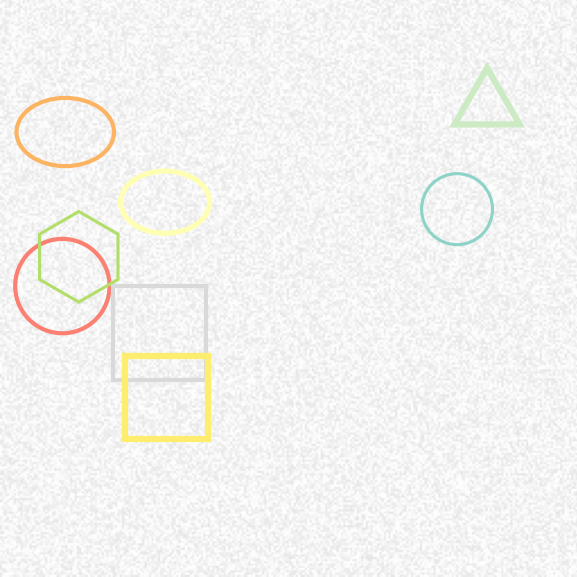[{"shape": "circle", "thickness": 1.5, "radius": 0.31, "center": [0.791, 0.637]}, {"shape": "oval", "thickness": 2.5, "radius": 0.39, "center": [0.286, 0.649]}, {"shape": "circle", "thickness": 2, "radius": 0.41, "center": [0.108, 0.504]}, {"shape": "oval", "thickness": 2, "radius": 0.42, "center": [0.113, 0.771]}, {"shape": "hexagon", "thickness": 1.5, "radius": 0.39, "center": [0.136, 0.554]}, {"shape": "square", "thickness": 2, "radius": 0.41, "center": [0.276, 0.423]}, {"shape": "triangle", "thickness": 3, "radius": 0.33, "center": [0.843, 0.816]}, {"shape": "square", "thickness": 3, "radius": 0.36, "center": [0.288, 0.311]}]